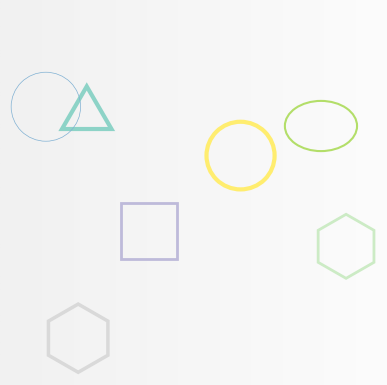[{"shape": "triangle", "thickness": 3, "radius": 0.37, "center": [0.224, 0.702]}, {"shape": "square", "thickness": 2, "radius": 0.36, "center": [0.385, 0.4]}, {"shape": "circle", "thickness": 0.5, "radius": 0.45, "center": [0.118, 0.723]}, {"shape": "oval", "thickness": 1.5, "radius": 0.47, "center": [0.828, 0.673]}, {"shape": "hexagon", "thickness": 2.5, "radius": 0.44, "center": [0.202, 0.122]}, {"shape": "hexagon", "thickness": 2, "radius": 0.42, "center": [0.893, 0.36]}, {"shape": "circle", "thickness": 3, "radius": 0.44, "center": [0.621, 0.596]}]